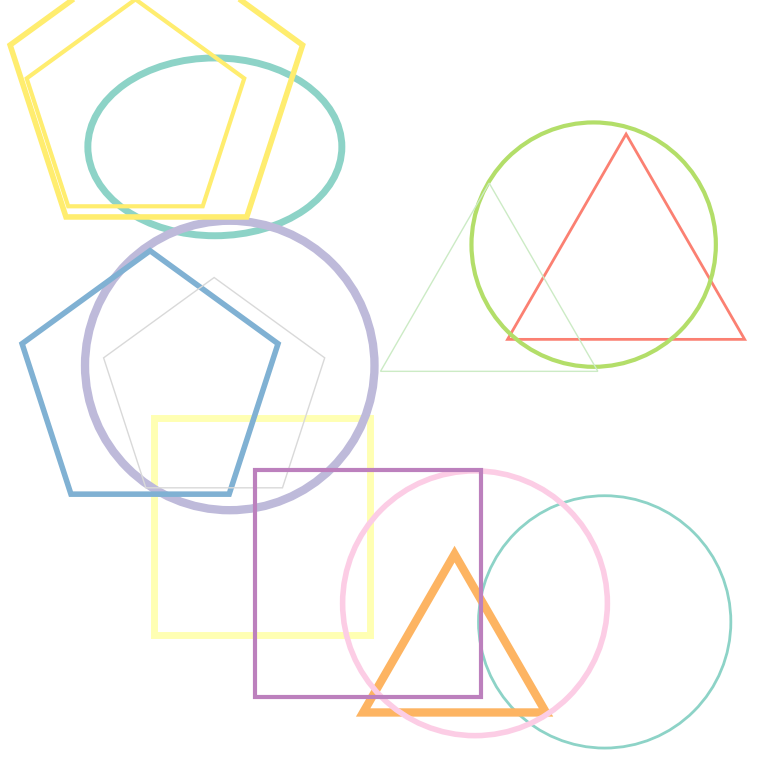[{"shape": "circle", "thickness": 1, "radius": 0.82, "center": [0.785, 0.192]}, {"shape": "oval", "thickness": 2.5, "radius": 0.82, "center": [0.279, 0.809]}, {"shape": "square", "thickness": 2.5, "radius": 0.7, "center": [0.34, 0.316]}, {"shape": "circle", "thickness": 3, "radius": 0.94, "center": [0.298, 0.525]}, {"shape": "triangle", "thickness": 1, "radius": 0.89, "center": [0.813, 0.648]}, {"shape": "pentagon", "thickness": 2, "radius": 0.87, "center": [0.195, 0.5]}, {"shape": "triangle", "thickness": 3, "radius": 0.69, "center": [0.59, 0.143]}, {"shape": "circle", "thickness": 1.5, "radius": 0.79, "center": [0.771, 0.682]}, {"shape": "circle", "thickness": 2, "radius": 0.86, "center": [0.617, 0.217]}, {"shape": "pentagon", "thickness": 0.5, "radius": 0.75, "center": [0.278, 0.489]}, {"shape": "square", "thickness": 1.5, "radius": 0.74, "center": [0.478, 0.242]}, {"shape": "triangle", "thickness": 0.5, "radius": 0.81, "center": [0.635, 0.599]}, {"shape": "pentagon", "thickness": 1.5, "radius": 0.74, "center": [0.176, 0.852]}, {"shape": "pentagon", "thickness": 2, "radius": 1.0, "center": [0.203, 0.88]}]